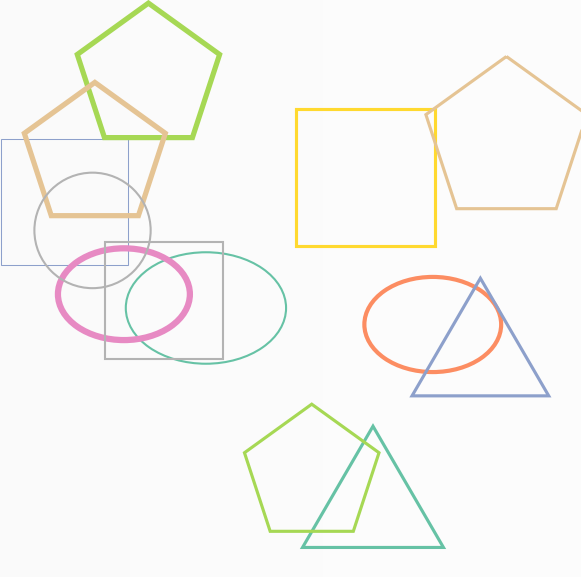[{"shape": "triangle", "thickness": 1.5, "radius": 0.7, "center": [0.642, 0.121]}, {"shape": "oval", "thickness": 1, "radius": 0.69, "center": [0.354, 0.466]}, {"shape": "oval", "thickness": 2, "radius": 0.59, "center": [0.745, 0.437]}, {"shape": "triangle", "thickness": 1.5, "radius": 0.68, "center": [0.826, 0.382]}, {"shape": "square", "thickness": 0.5, "radius": 0.55, "center": [0.111, 0.65]}, {"shape": "oval", "thickness": 3, "radius": 0.57, "center": [0.213, 0.49]}, {"shape": "pentagon", "thickness": 2.5, "radius": 0.64, "center": [0.255, 0.865]}, {"shape": "pentagon", "thickness": 1.5, "radius": 0.61, "center": [0.536, 0.178]}, {"shape": "square", "thickness": 1.5, "radius": 0.59, "center": [0.629, 0.692]}, {"shape": "pentagon", "thickness": 1.5, "radius": 0.73, "center": [0.871, 0.756]}, {"shape": "pentagon", "thickness": 2.5, "radius": 0.64, "center": [0.163, 0.729]}, {"shape": "square", "thickness": 1, "radius": 0.51, "center": [0.282, 0.479]}, {"shape": "circle", "thickness": 1, "radius": 0.5, "center": [0.159, 0.6]}]